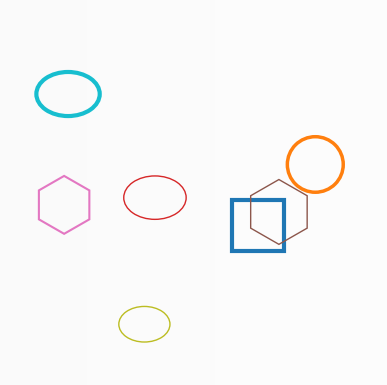[{"shape": "square", "thickness": 3, "radius": 0.33, "center": [0.665, 0.414]}, {"shape": "circle", "thickness": 2.5, "radius": 0.36, "center": [0.814, 0.573]}, {"shape": "oval", "thickness": 1, "radius": 0.4, "center": [0.4, 0.487]}, {"shape": "hexagon", "thickness": 1, "radius": 0.42, "center": [0.72, 0.45]}, {"shape": "hexagon", "thickness": 1.5, "radius": 0.38, "center": [0.165, 0.468]}, {"shape": "oval", "thickness": 1, "radius": 0.33, "center": [0.373, 0.158]}, {"shape": "oval", "thickness": 3, "radius": 0.41, "center": [0.176, 0.756]}]